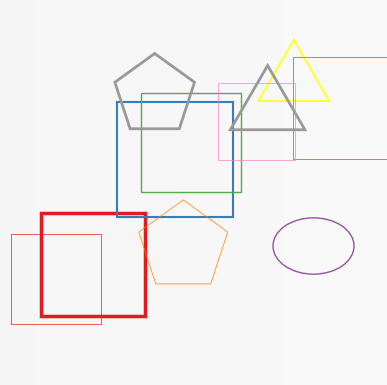[{"shape": "square", "thickness": 0.5, "radius": 0.58, "center": [0.145, 0.275]}, {"shape": "square", "thickness": 2.5, "radius": 0.67, "center": [0.24, 0.313]}, {"shape": "square", "thickness": 1.5, "radius": 0.75, "center": [0.452, 0.586]}, {"shape": "square", "thickness": 1, "radius": 0.64, "center": [0.493, 0.63]}, {"shape": "oval", "thickness": 1, "radius": 0.52, "center": [0.809, 0.361]}, {"shape": "pentagon", "thickness": 0.5, "radius": 0.6, "center": [0.473, 0.36]}, {"shape": "triangle", "thickness": 1.5, "radius": 0.53, "center": [0.758, 0.791]}, {"shape": "square", "thickness": 0.5, "radius": 0.66, "center": [0.889, 0.72]}, {"shape": "square", "thickness": 0.5, "radius": 0.5, "center": [0.662, 0.685]}, {"shape": "pentagon", "thickness": 2, "radius": 0.54, "center": [0.399, 0.753]}, {"shape": "triangle", "thickness": 2, "radius": 0.56, "center": [0.691, 0.719]}]